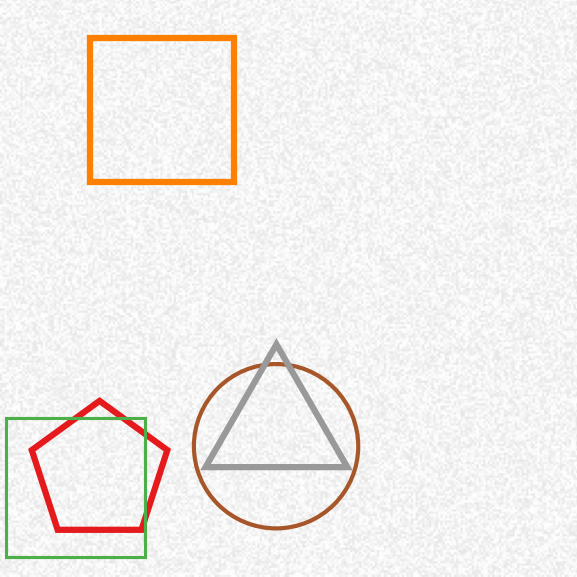[{"shape": "pentagon", "thickness": 3, "radius": 0.62, "center": [0.172, 0.182]}, {"shape": "square", "thickness": 1.5, "radius": 0.6, "center": [0.131, 0.155]}, {"shape": "square", "thickness": 3, "radius": 0.62, "center": [0.281, 0.809]}, {"shape": "circle", "thickness": 2, "radius": 0.71, "center": [0.478, 0.226]}, {"shape": "triangle", "thickness": 3, "radius": 0.71, "center": [0.479, 0.261]}]